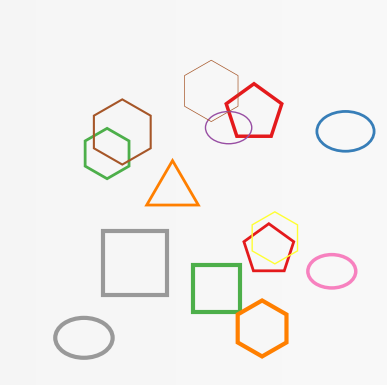[{"shape": "pentagon", "thickness": 2, "radius": 0.34, "center": [0.694, 0.351]}, {"shape": "pentagon", "thickness": 2.5, "radius": 0.38, "center": [0.656, 0.707]}, {"shape": "oval", "thickness": 2, "radius": 0.37, "center": [0.892, 0.659]}, {"shape": "hexagon", "thickness": 2, "radius": 0.33, "center": [0.276, 0.601]}, {"shape": "square", "thickness": 3, "radius": 0.3, "center": [0.559, 0.25]}, {"shape": "oval", "thickness": 1, "radius": 0.3, "center": [0.59, 0.668]}, {"shape": "triangle", "thickness": 2, "radius": 0.38, "center": [0.445, 0.506]}, {"shape": "hexagon", "thickness": 3, "radius": 0.36, "center": [0.676, 0.147]}, {"shape": "hexagon", "thickness": 1, "radius": 0.34, "center": [0.709, 0.382]}, {"shape": "hexagon", "thickness": 0.5, "radius": 0.4, "center": [0.545, 0.764]}, {"shape": "hexagon", "thickness": 1.5, "radius": 0.42, "center": [0.316, 0.657]}, {"shape": "oval", "thickness": 2.5, "radius": 0.31, "center": [0.856, 0.295]}, {"shape": "oval", "thickness": 3, "radius": 0.37, "center": [0.217, 0.123]}, {"shape": "square", "thickness": 3, "radius": 0.41, "center": [0.349, 0.318]}]